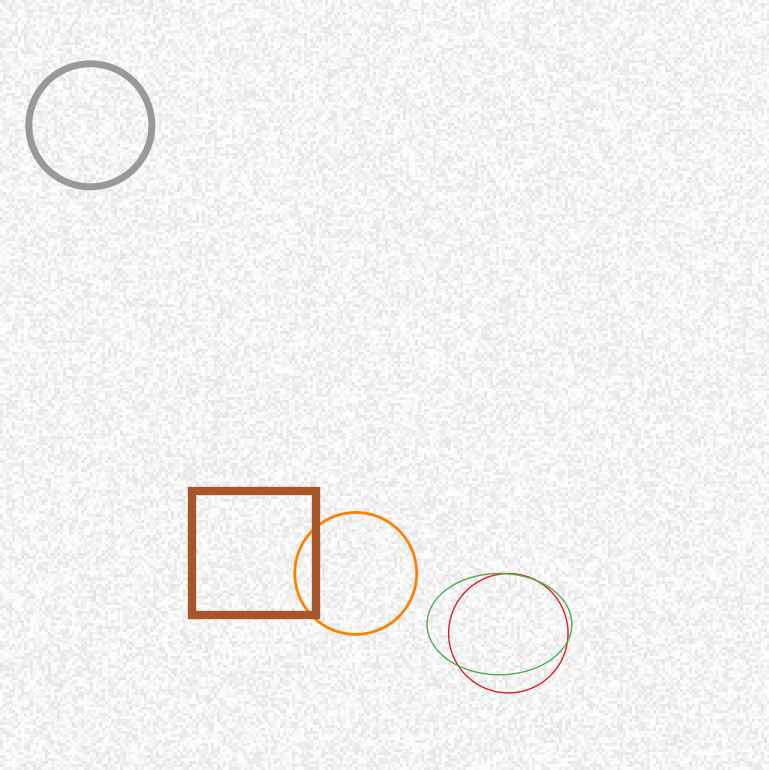[{"shape": "circle", "thickness": 0.5, "radius": 0.39, "center": [0.66, 0.178]}, {"shape": "oval", "thickness": 0.5, "radius": 0.47, "center": [0.649, 0.189]}, {"shape": "circle", "thickness": 1, "radius": 0.4, "center": [0.462, 0.255]}, {"shape": "square", "thickness": 3, "radius": 0.4, "center": [0.329, 0.282]}, {"shape": "circle", "thickness": 2.5, "radius": 0.4, "center": [0.117, 0.837]}]